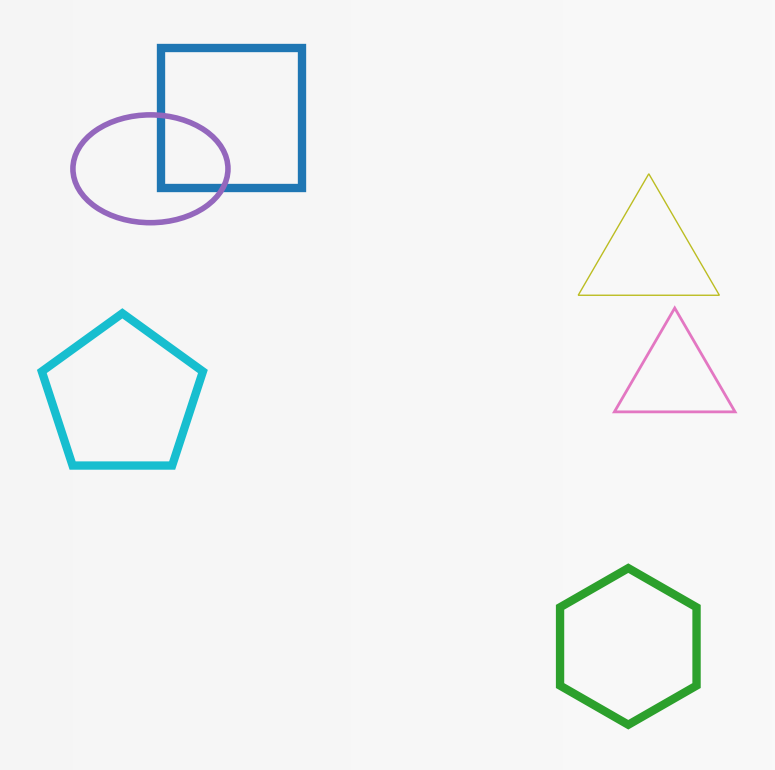[{"shape": "square", "thickness": 3, "radius": 0.45, "center": [0.299, 0.846]}, {"shape": "hexagon", "thickness": 3, "radius": 0.51, "center": [0.811, 0.16]}, {"shape": "oval", "thickness": 2, "radius": 0.5, "center": [0.194, 0.781]}, {"shape": "triangle", "thickness": 1, "radius": 0.45, "center": [0.871, 0.51]}, {"shape": "triangle", "thickness": 0.5, "radius": 0.53, "center": [0.837, 0.669]}, {"shape": "pentagon", "thickness": 3, "radius": 0.55, "center": [0.158, 0.484]}]